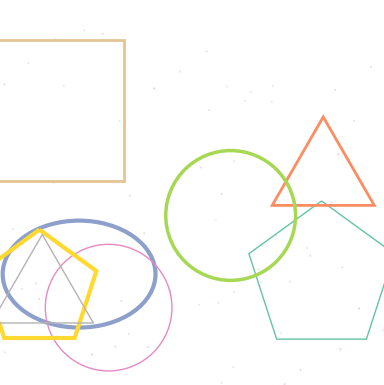[{"shape": "pentagon", "thickness": 1, "radius": 0.99, "center": [0.835, 0.28]}, {"shape": "triangle", "thickness": 2, "radius": 0.77, "center": [0.84, 0.543]}, {"shape": "oval", "thickness": 3, "radius": 0.99, "center": [0.205, 0.288]}, {"shape": "circle", "thickness": 1, "radius": 0.82, "center": [0.282, 0.201]}, {"shape": "circle", "thickness": 2.5, "radius": 0.84, "center": [0.599, 0.44]}, {"shape": "pentagon", "thickness": 3, "radius": 0.78, "center": [0.102, 0.248]}, {"shape": "square", "thickness": 2, "radius": 0.92, "center": [0.137, 0.713]}, {"shape": "triangle", "thickness": 1, "radius": 0.77, "center": [0.11, 0.238]}]